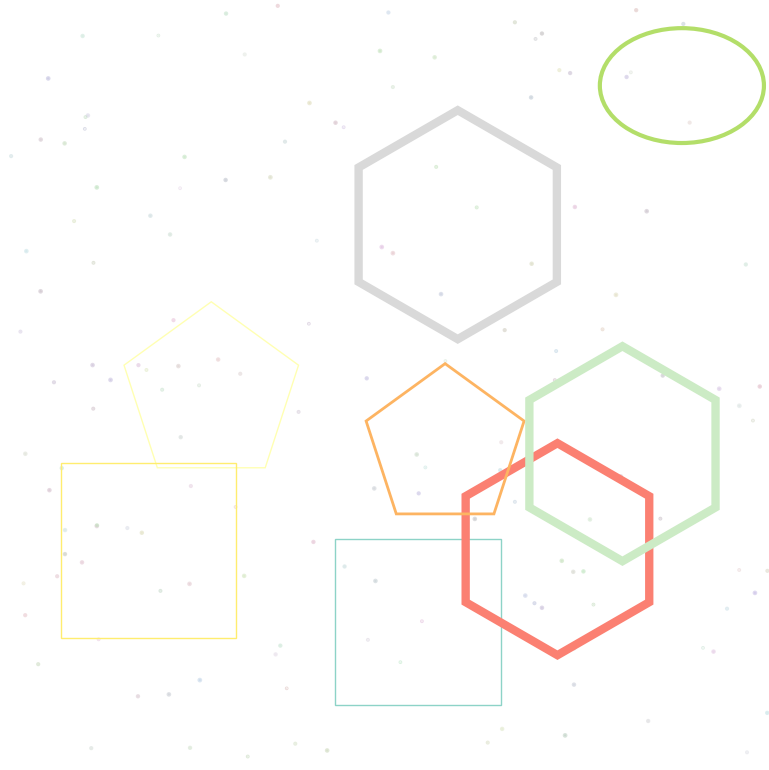[{"shape": "square", "thickness": 0.5, "radius": 0.54, "center": [0.543, 0.192]}, {"shape": "pentagon", "thickness": 0.5, "radius": 0.6, "center": [0.274, 0.489]}, {"shape": "hexagon", "thickness": 3, "radius": 0.69, "center": [0.724, 0.287]}, {"shape": "pentagon", "thickness": 1, "radius": 0.54, "center": [0.578, 0.42]}, {"shape": "oval", "thickness": 1.5, "radius": 0.53, "center": [0.886, 0.889]}, {"shape": "hexagon", "thickness": 3, "radius": 0.74, "center": [0.594, 0.708]}, {"shape": "hexagon", "thickness": 3, "radius": 0.7, "center": [0.808, 0.411]}, {"shape": "square", "thickness": 0.5, "radius": 0.57, "center": [0.192, 0.285]}]